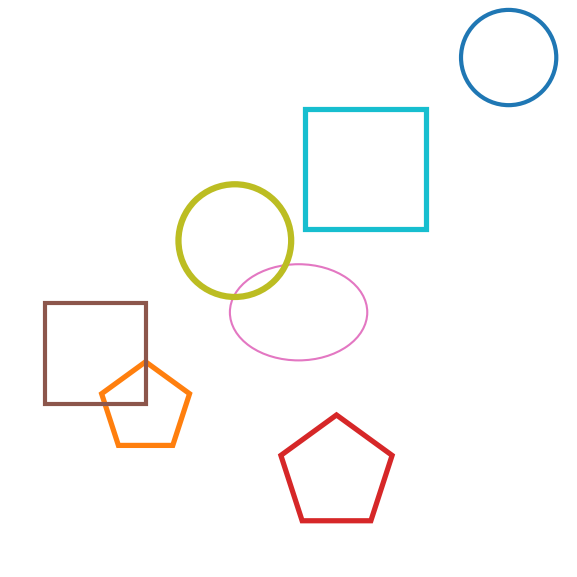[{"shape": "circle", "thickness": 2, "radius": 0.41, "center": [0.881, 0.9]}, {"shape": "pentagon", "thickness": 2.5, "radius": 0.4, "center": [0.252, 0.293]}, {"shape": "pentagon", "thickness": 2.5, "radius": 0.51, "center": [0.583, 0.179]}, {"shape": "square", "thickness": 2, "radius": 0.44, "center": [0.165, 0.387]}, {"shape": "oval", "thickness": 1, "radius": 0.59, "center": [0.517, 0.458]}, {"shape": "circle", "thickness": 3, "radius": 0.49, "center": [0.407, 0.582]}, {"shape": "square", "thickness": 2.5, "radius": 0.52, "center": [0.633, 0.706]}]